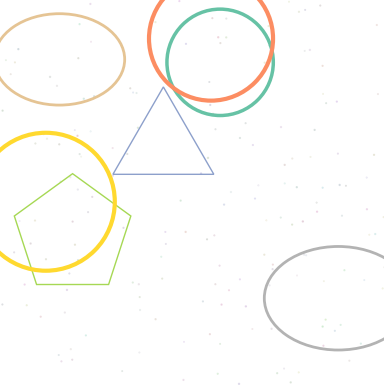[{"shape": "circle", "thickness": 2.5, "radius": 0.69, "center": [0.572, 0.838]}, {"shape": "circle", "thickness": 3, "radius": 0.81, "center": [0.548, 0.9]}, {"shape": "triangle", "thickness": 1, "radius": 0.76, "center": [0.424, 0.623]}, {"shape": "pentagon", "thickness": 1, "radius": 0.8, "center": [0.189, 0.39]}, {"shape": "circle", "thickness": 3, "radius": 0.9, "center": [0.119, 0.476]}, {"shape": "oval", "thickness": 2, "radius": 0.85, "center": [0.154, 0.846]}, {"shape": "oval", "thickness": 2, "radius": 0.96, "center": [0.879, 0.225]}]